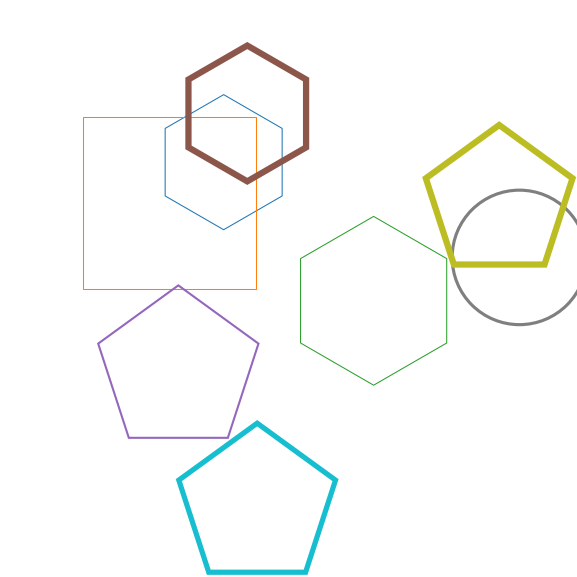[{"shape": "hexagon", "thickness": 0.5, "radius": 0.58, "center": [0.387, 0.718]}, {"shape": "square", "thickness": 0.5, "radius": 0.75, "center": [0.294, 0.648]}, {"shape": "hexagon", "thickness": 0.5, "radius": 0.73, "center": [0.647, 0.478]}, {"shape": "pentagon", "thickness": 1, "radius": 0.73, "center": [0.309, 0.359]}, {"shape": "hexagon", "thickness": 3, "radius": 0.59, "center": [0.428, 0.803]}, {"shape": "circle", "thickness": 1.5, "radius": 0.58, "center": [0.899, 0.553]}, {"shape": "pentagon", "thickness": 3, "radius": 0.67, "center": [0.864, 0.649]}, {"shape": "pentagon", "thickness": 2.5, "radius": 0.71, "center": [0.445, 0.124]}]